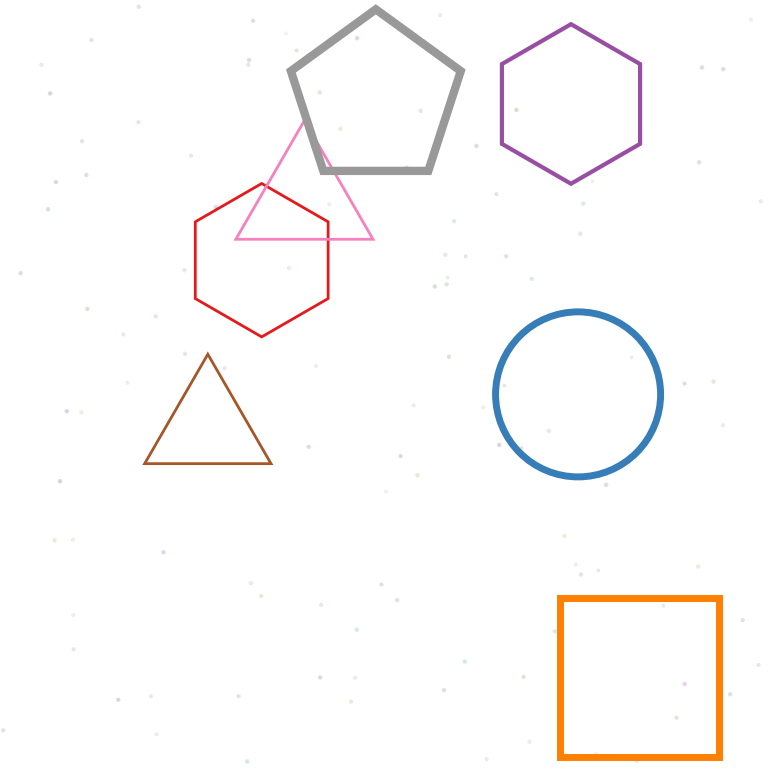[{"shape": "hexagon", "thickness": 1, "radius": 0.5, "center": [0.34, 0.662]}, {"shape": "circle", "thickness": 2.5, "radius": 0.54, "center": [0.751, 0.488]}, {"shape": "hexagon", "thickness": 1.5, "radius": 0.52, "center": [0.742, 0.865]}, {"shape": "square", "thickness": 2.5, "radius": 0.52, "center": [0.831, 0.12]}, {"shape": "triangle", "thickness": 1, "radius": 0.47, "center": [0.27, 0.445]}, {"shape": "triangle", "thickness": 1, "radius": 0.51, "center": [0.395, 0.741]}, {"shape": "pentagon", "thickness": 3, "radius": 0.58, "center": [0.488, 0.872]}]